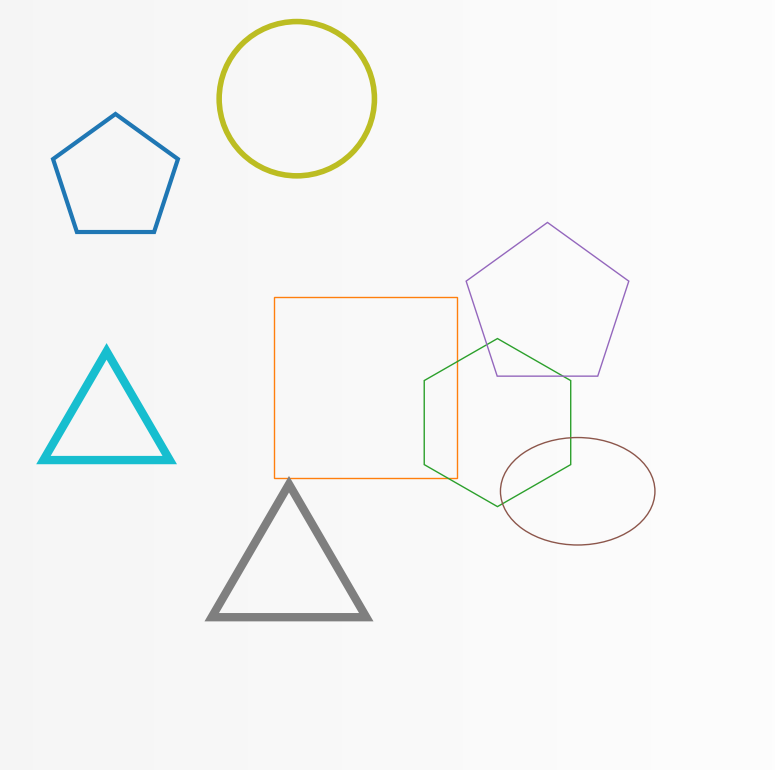[{"shape": "pentagon", "thickness": 1.5, "radius": 0.42, "center": [0.149, 0.767]}, {"shape": "square", "thickness": 0.5, "radius": 0.59, "center": [0.472, 0.497]}, {"shape": "hexagon", "thickness": 0.5, "radius": 0.55, "center": [0.642, 0.451]}, {"shape": "pentagon", "thickness": 0.5, "radius": 0.55, "center": [0.706, 0.601]}, {"shape": "oval", "thickness": 0.5, "radius": 0.5, "center": [0.745, 0.362]}, {"shape": "triangle", "thickness": 3, "radius": 0.58, "center": [0.373, 0.256]}, {"shape": "circle", "thickness": 2, "radius": 0.5, "center": [0.383, 0.872]}, {"shape": "triangle", "thickness": 3, "radius": 0.47, "center": [0.138, 0.45]}]